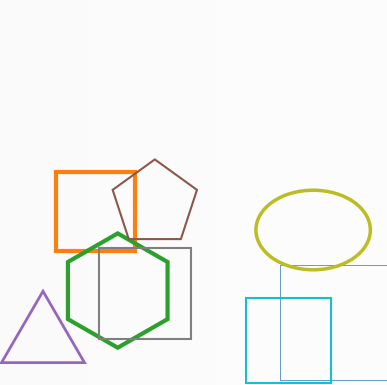[{"shape": "square", "thickness": 0.5, "radius": 0.75, "center": [0.871, 0.163]}, {"shape": "square", "thickness": 3, "radius": 0.51, "center": [0.247, 0.45]}, {"shape": "hexagon", "thickness": 3, "radius": 0.74, "center": [0.304, 0.245]}, {"shape": "triangle", "thickness": 2, "radius": 0.62, "center": [0.111, 0.12]}, {"shape": "pentagon", "thickness": 1.5, "radius": 0.57, "center": [0.4, 0.472]}, {"shape": "square", "thickness": 1.5, "radius": 0.59, "center": [0.375, 0.239]}, {"shape": "oval", "thickness": 2.5, "radius": 0.74, "center": [0.808, 0.403]}, {"shape": "square", "thickness": 1.5, "radius": 0.55, "center": [0.745, 0.115]}]